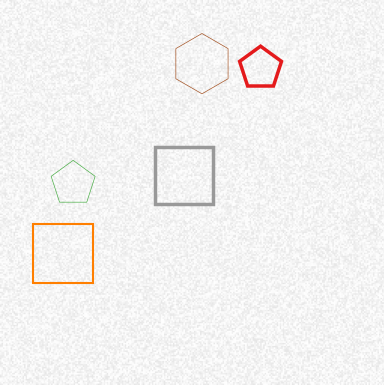[{"shape": "pentagon", "thickness": 2.5, "radius": 0.29, "center": [0.677, 0.823]}, {"shape": "pentagon", "thickness": 0.5, "radius": 0.3, "center": [0.19, 0.523]}, {"shape": "square", "thickness": 1.5, "radius": 0.39, "center": [0.164, 0.342]}, {"shape": "hexagon", "thickness": 0.5, "radius": 0.39, "center": [0.525, 0.835]}, {"shape": "square", "thickness": 2.5, "radius": 0.37, "center": [0.479, 0.544]}]